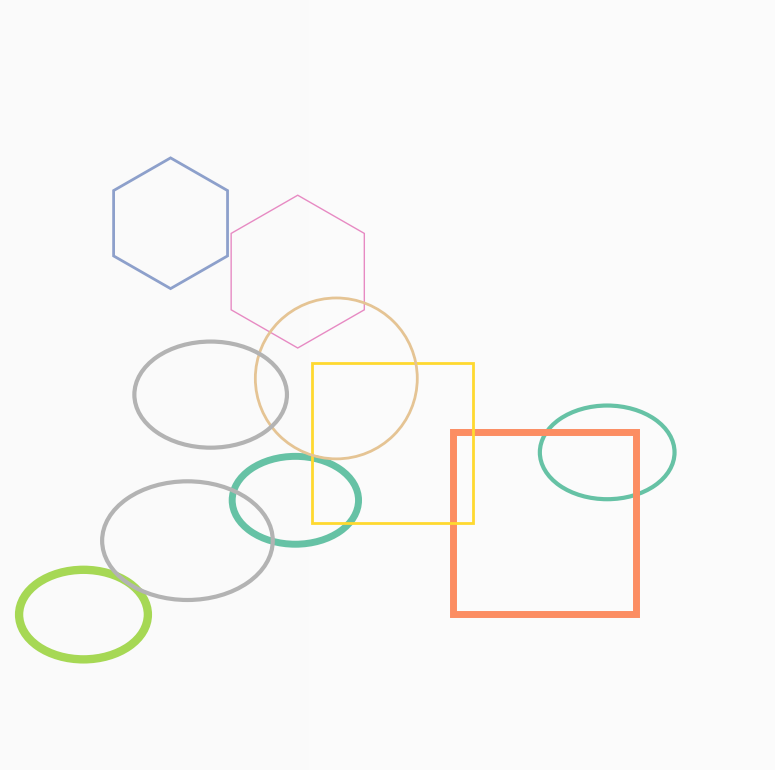[{"shape": "oval", "thickness": 2.5, "radius": 0.41, "center": [0.381, 0.35]}, {"shape": "oval", "thickness": 1.5, "radius": 0.43, "center": [0.783, 0.413]}, {"shape": "square", "thickness": 2.5, "radius": 0.59, "center": [0.703, 0.32]}, {"shape": "hexagon", "thickness": 1, "radius": 0.42, "center": [0.22, 0.71]}, {"shape": "hexagon", "thickness": 0.5, "radius": 0.5, "center": [0.384, 0.647]}, {"shape": "oval", "thickness": 3, "radius": 0.42, "center": [0.108, 0.202]}, {"shape": "square", "thickness": 1, "radius": 0.52, "center": [0.506, 0.424]}, {"shape": "circle", "thickness": 1, "radius": 0.52, "center": [0.434, 0.509]}, {"shape": "oval", "thickness": 1.5, "radius": 0.49, "center": [0.272, 0.488]}, {"shape": "oval", "thickness": 1.5, "radius": 0.55, "center": [0.242, 0.298]}]